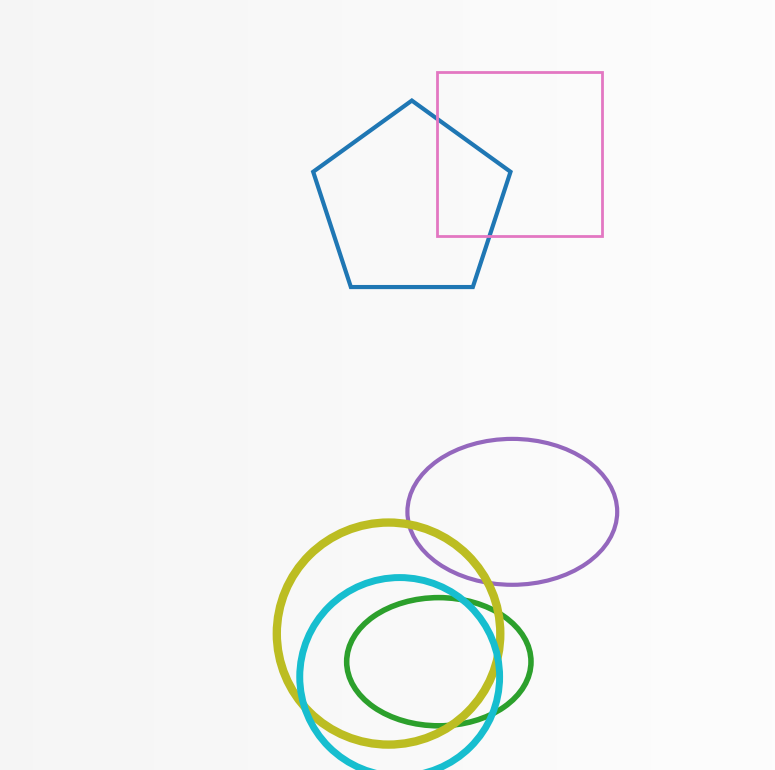[{"shape": "pentagon", "thickness": 1.5, "radius": 0.67, "center": [0.531, 0.736]}, {"shape": "oval", "thickness": 2, "radius": 0.59, "center": [0.566, 0.141]}, {"shape": "oval", "thickness": 1.5, "radius": 0.68, "center": [0.661, 0.335]}, {"shape": "square", "thickness": 1, "radius": 0.53, "center": [0.671, 0.8]}, {"shape": "circle", "thickness": 3, "radius": 0.72, "center": [0.501, 0.177]}, {"shape": "circle", "thickness": 2.5, "radius": 0.64, "center": [0.516, 0.121]}]